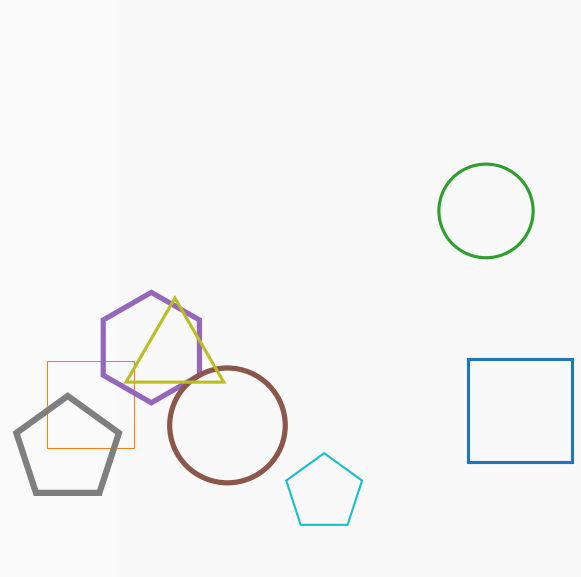[{"shape": "square", "thickness": 1.5, "radius": 0.45, "center": [0.895, 0.288]}, {"shape": "square", "thickness": 0.5, "radius": 0.37, "center": [0.156, 0.299]}, {"shape": "circle", "thickness": 1.5, "radius": 0.41, "center": [0.836, 0.634]}, {"shape": "hexagon", "thickness": 2.5, "radius": 0.48, "center": [0.26, 0.397]}, {"shape": "circle", "thickness": 2.5, "radius": 0.5, "center": [0.391, 0.262]}, {"shape": "pentagon", "thickness": 3, "radius": 0.46, "center": [0.116, 0.221]}, {"shape": "triangle", "thickness": 1.5, "radius": 0.48, "center": [0.301, 0.386]}, {"shape": "pentagon", "thickness": 1, "radius": 0.34, "center": [0.558, 0.146]}]